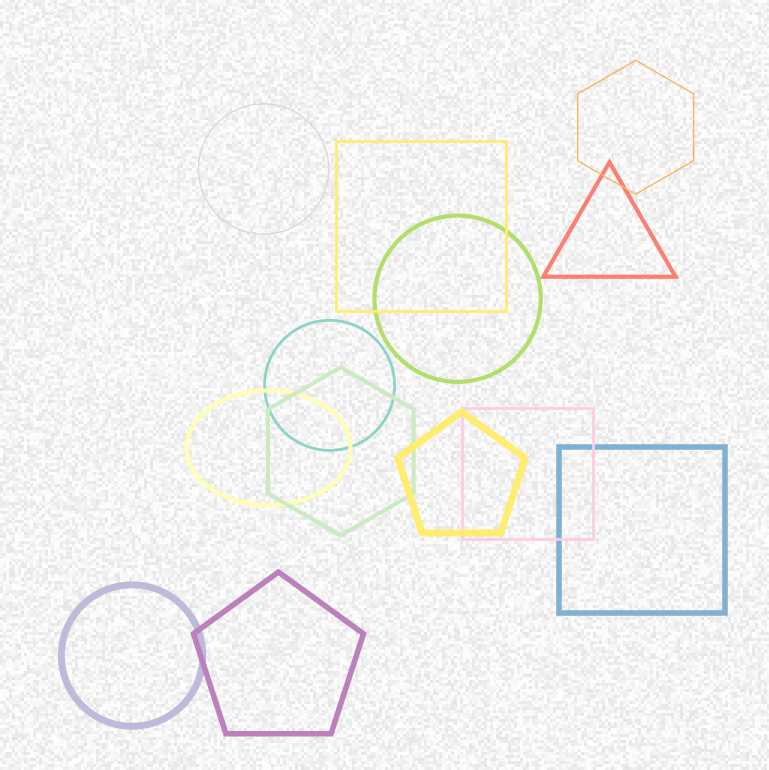[{"shape": "circle", "thickness": 1, "radius": 0.42, "center": [0.428, 0.5]}, {"shape": "oval", "thickness": 1.5, "radius": 0.53, "center": [0.349, 0.418]}, {"shape": "circle", "thickness": 2.5, "radius": 0.46, "center": [0.172, 0.149]}, {"shape": "triangle", "thickness": 1.5, "radius": 0.5, "center": [0.792, 0.69]}, {"shape": "square", "thickness": 2, "radius": 0.54, "center": [0.834, 0.312]}, {"shape": "hexagon", "thickness": 0.5, "radius": 0.43, "center": [0.826, 0.835]}, {"shape": "circle", "thickness": 1.5, "radius": 0.54, "center": [0.594, 0.612]}, {"shape": "square", "thickness": 1, "radius": 0.43, "center": [0.685, 0.385]}, {"shape": "circle", "thickness": 0.5, "radius": 0.42, "center": [0.342, 0.781]}, {"shape": "pentagon", "thickness": 2, "radius": 0.58, "center": [0.362, 0.141]}, {"shape": "hexagon", "thickness": 1.5, "radius": 0.55, "center": [0.443, 0.414]}, {"shape": "square", "thickness": 1, "radius": 0.55, "center": [0.547, 0.707]}, {"shape": "pentagon", "thickness": 2.5, "radius": 0.43, "center": [0.599, 0.378]}]